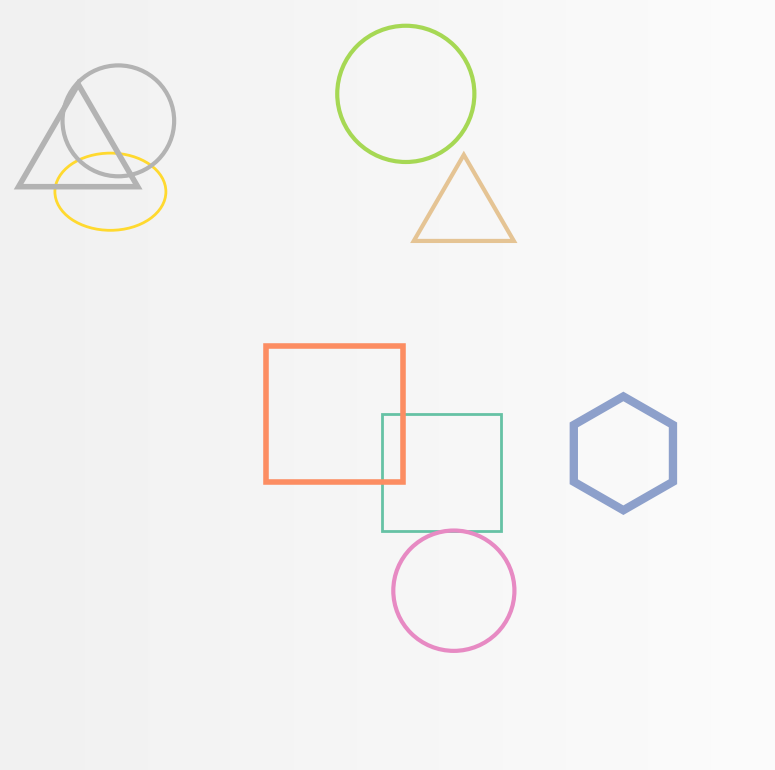[{"shape": "square", "thickness": 1, "radius": 0.38, "center": [0.57, 0.386]}, {"shape": "square", "thickness": 2, "radius": 0.44, "center": [0.431, 0.462]}, {"shape": "hexagon", "thickness": 3, "radius": 0.37, "center": [0.804, 0.411]}, {"shape": "circle", "thickness": 1.5, "radius": 0.39, "center": [0.586, 0.233]}, {"shape": "circle", "thickness": 1.5, "radius": 0.44, "center": [0.524, 0.878]}, {"shape": "oval", "thickness": 1, "radius": 0.36, "center": [0.142, 0.751]}, {"shape": "triangle", "thickness": 1.5, "radius": 0.37, "center": [0.598, 0.724]}, {"shape": "triangle", "thickness": 2, "radius": 0.44, "center": [0.101, 0.802]}, {"shape": "circle", "thickness": 1.5, "radius": 0.36, "center": [0.153, 0.843]}]